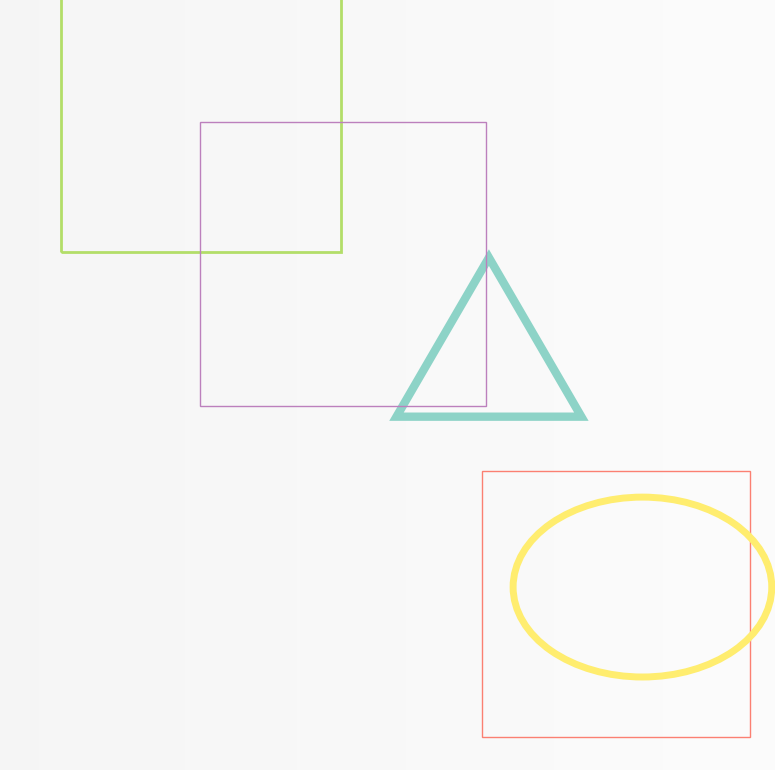[{"shape": "triangle", "thickness": 3, "radius": 0.69, "center": [0.631, 0.528]}, {"shape": "square", "thickness": 0.5, "radius": 0.86, "center": [0.795, 0.215]}, {"shape": "square", "thickness": 1, "radius": 0.9, "center": [0.259, 0.854]}, {"shape": "square", "thickness": 0.5, "radius": 0.92, "center": [0.442, 0.657]}, {"shape": "oval", "thickness": 2.5, "radius": 0.83, "center": [0.829, 0.238]}]